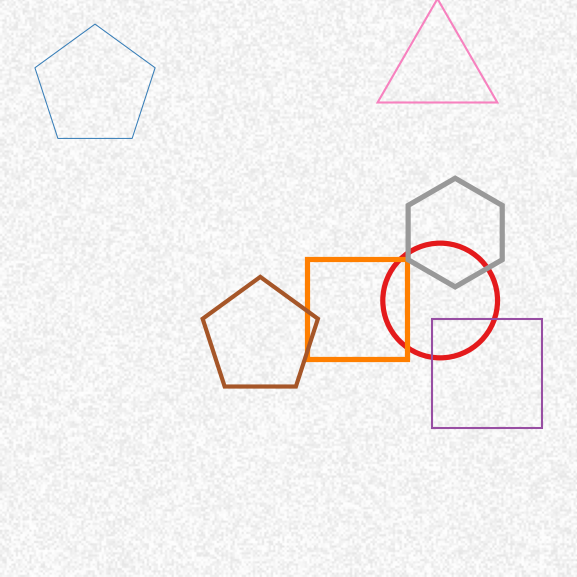[{"shape": "circle", "thickness": 2.5, "radius": 0.5, "center": [0.762, 0.479]}, {"shape": "pentagon", "thickness": 0.5, "radius": 0.55, "center": [0.165, 0.848]}, {"shape": "square", "thickness": 1, "radius": 0.48, "center": [0.844, 0.353]}, {"shape": "square", "thickness": 2.5, "radius": 0.43, "center": [0.619, 0.464]}, {"shape": "pentagon", "thickness": 2, "radius": 0.52, "center": [0.451, 0.415]}, {"shape": "triangle", "thickness": 1, "radius": 0.6, "center": [0.758, 0.882]}, {"shape": "hexagon", "thickness": 2.5, "radius": 0.47, "center": [0.788, 0.596]}]